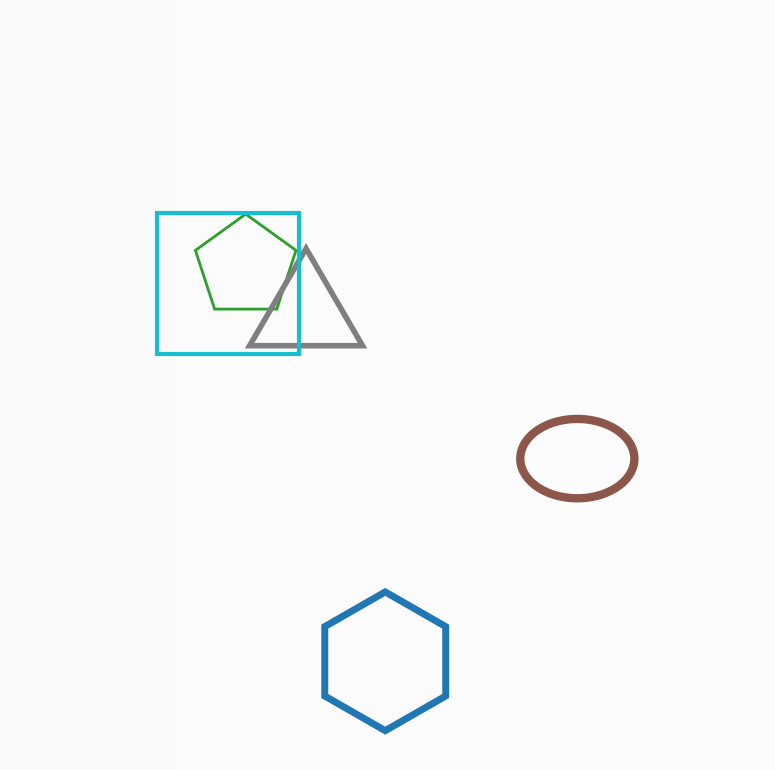[{"shape": "hexagon", "thickness": 2.5, "radius": 0.45, "center": [0.497, 0.141]}, {"shape": "pentagon", "thickness": 1, "radius": 0.34, "center": [0.317, 0.654]}, {"shape": "oval", "thickness": 3, "radius": 0.37, "center": [0.745, 0.404]}, {"shape": "triangle", "thickness": 2, "radius": 0.42, "center": [0.395, 0.593]}, {"shape": "square", "thickness": 1.5, "radius": 0.46, "center": [0.295, 0.631]}]